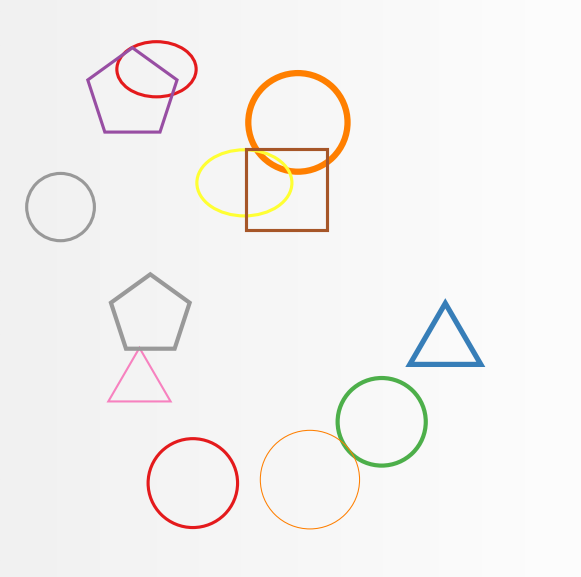[{"shape": "oval", "thickness": 1.5, "radius": 0.34, "center": [0.269, 0.879]}, {"shape": "circle", "thickness": 1.5, "radius": 0.38, "center": [0.332, 0.163]}, {"shape": "triangle", "thickness": 2.5, "radius": 0.35, "center": [0.766, 0.403]}, {"shape": "circle", "thickness": 2, "radius": 0.38, "center": [0.657, 0.269]}, {"shape": "pentagon", "thickness": 1.5, "radius": 0.4, "center": [0.228, 0.836]}, {"shape": "circle", "thickness": 3, "radius": 0.43, "center": [0.513, 0.787]}, {"shape": "circle", "thickness": 0.5, "radius": 0.43, "center": [0.533, 0.169]}, {"shape": "oval", "thickness": 1.5, "radius": 0.41, "center": [0.42, 0.683]}, {"shape": "square", "thickness": 1.5, "radius": 0.35, "center": [0.492, 0.671]}, {"shape": "triangle", "thickness": 1, "radius": 0.31, "center": [0.24, 0.335]}, {"shape": "pentagon", "thickness": 2, "radius": 0.36, "center": [0.259, 0.453]}, {"shape": "circle", "thickness": 1.5, "radius": 0.29, "center": [0.104, 0.641]}]